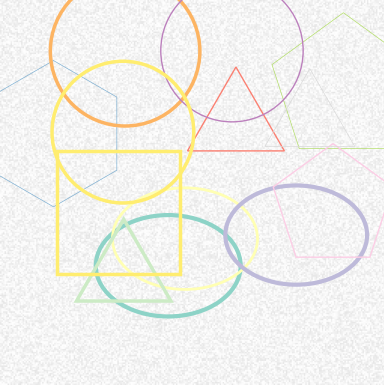[{"shape": "oval", "thickness": 3, "radius": 0.94, "center": [0.437, 0.31]}, {"shape": "oval", "thickness": 2, "radius": 0.94, "center": [0.48, 0.38]}, {"shape": "oval", "thickness": 3, "radius": 0.92, "center": [0.769, 0.389]}, {"shape": "triangle", "thickness": 1, "radius": 0.73, "center": [0.613, 0.681]}, {"shape": "hexagon", "thickness": 0.5, "radius": 0.95, "center": [0.139, 0.653]}, {"shape": "circle", "thickness": 2.5, "radius": 0.97, "center": [0.325, 0.867]}, {"shape": "pentagon", "thickness": 0.5, "radius": 0.98, "center": [0.892, 0.772]}, {"shape": "pentagon", "thickness": 1, "radius": 0.82, "center": [0.865, 0.464]}, {"shape": "triangle", "thickness": 0.5, "radius": 0.67, "center": [0.805, 0.687]}, {"shape": "circle", "thickness": 1, "radius": 0.92, "center": [0.603, 0.868]}, {"shape": "triangle", "thickness": 2.5, "radius": 0.71, "center": [0.321, 0.289]}, {"shape": "square", "thickness": 2.5, "radius": 0.8, "center": [0.309, 0.447]}, {"shape": "circle", "thickness": 2.5, "radius": 0.92, "center": [0.319, 0.657]}]